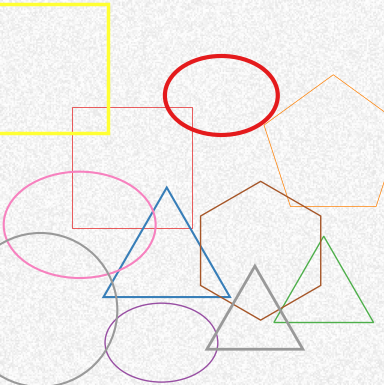[{"shape": "oval", "thickness": 3, "radius": 0.73, "center": [0.575, 0.752]}, {"shape": "square", "thickness": 0.5, "radius": 0.78, "center": [0.344, 0.565]}, {"shape": "triangle", "thickness": 1.5, "radius": 0.95, "center": [0.433, 0.323]}, {"shape": "triangle", "thickness": 1, "radius": 0.75, "center": [0.841, 0.237]}, {"shape": "oval", "thickness": 1, "radius": 0.73, "center": [0.419, 0.11]}, {"shape": "pentagon", "thickness": 0.5, "radius": 0.95, "center": [0.866, 0.617]}, {"shape": "square", "thickness": 2.5, "radius": 0.84, "center": [0.112, 0.822]}, {"shape": "hexagon", "thickness": 1, "radius": 0.9, "center": [0.677, 0.349]}, {"shape": "oval", "thickness": 1.5, "radius": 0.99, "center": [0.207, 0.416]}, {"shape": "circle", "thickness": 1.5, "radius": 1.0, "center": [0.105, 0.195]}, {"shape": "triangle", "thickness": 2, "radius": 0.72, "center": [0.662, 0.165]}]